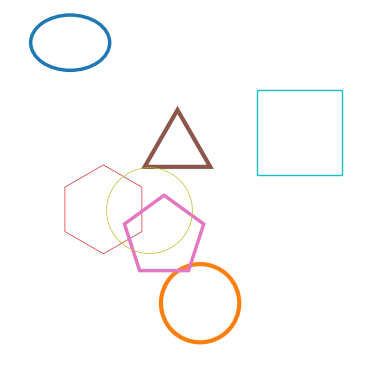[{"shape": "oval", "thickness": 2.5, "radius": 0.51, "center": [0.182, 0.889]}, {"shape": "circle", "thickness": 3, "radius": 0.51, "center": [0.52, 0.212]}, {"shape": "hexagon", "thickness": 0.5, "radius": 0.58, "center": [0.269, 0.456]}, {"shape": "triangle", "thickness": 3, "radius": 0.49, "center": [0.461, 0.616]}, {"shape": "pentagon", "thickness": 2.5, "radius": 0.54, "center": [0.426, 0.385]}, {"shape": "circle", "thickness": 0.5, "radius": 0.56, "center": [0.388, 0.453]}, {"shape": "square", "thickness": 1, "radius": 0.55, "center": [0.778, 0.656]}]